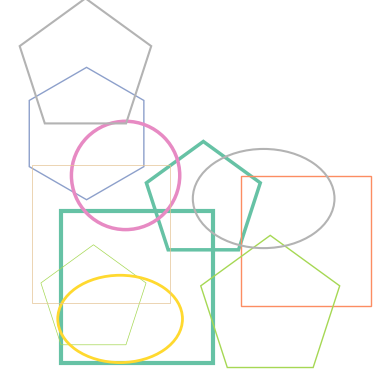[{"shape": "pentagon", "thickness": 2.5, "radius": 0.78, "center": [0.528, 0.477]}, {"shape": "square", "thickness": 3, "radius": 0.99, "center": [0.357, 0.254]}, {"shape": "square", "thickness": 1, "radius": 0.85, "center": [0.794, 0.374]}, {"shape": "hexagon", "thickness": 1, "radius": 0.86, "center": [0.225, 0.653]}, {"shape": "circle", "thickness": 2.5, "radius": 0.7, "center": [0.326, 0.544]}, {"shape": "pentagon", "thickness": 0.5, "radius": 0.72, "center": [0.243, 0.221]}, {"shape": "pentagon", "thickness": 1, "radius": 0.95, "center": [0.702, 0.199]}, {"shape": "oval", "thickness": 2, "radius": 0.81, "center": [0.312, 0.172]}, {"shape": "square", "thickness": 0.5, "radius": 0.9, "center": [0.262, 0.392]}, {"shape": "oval", "thickness": 1.5, "radius": 0.92, "center": [0.685, 0.484]}, {"shape": "pentagon", "thickness": 1.5, "radius": 0.9, "center": [0.222, 0.825]}]